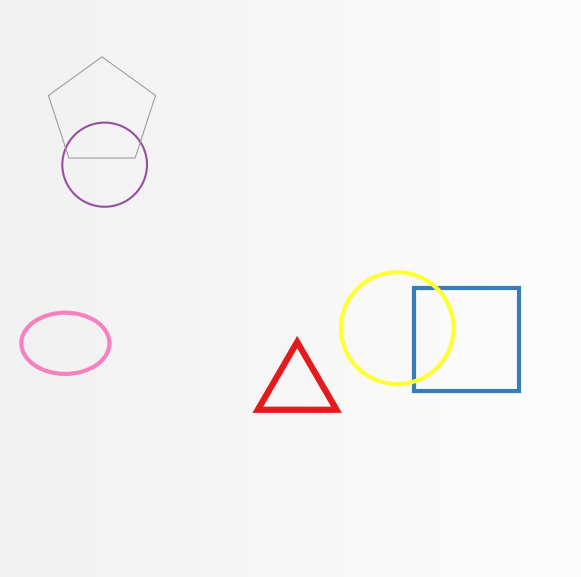[{"shape": "triangle", "thickness": 3, "radius": 0.39, "center": [0.511, 0.329]}, {"shape": "square", "thickness": 2, "radius": 0.45, "center": [0.803, 0.411]}, {"shape": "circle", "thickness": 1, "radius": 0.36, "center": [0.18, 0.714]}, {"shape": "circle", "thickness": 2, "radius": 0.48, "center": [0.683, 0.431]}, {"shape": "oval", "thickness": 2, "radius": 0.38, "center": [0.112, 0.405]}, {"shape": "pentagon", "thickness": 0.5, "radius": 0.48, "center": [0.175, 0.804]}]